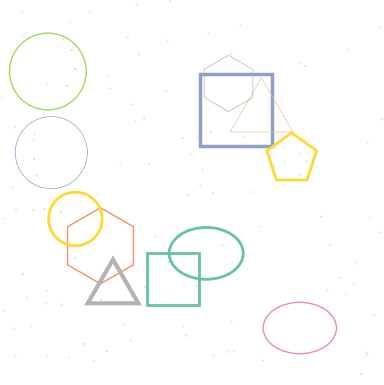[{"shape": "square", "thickness": 2, "radius": 0.33, "center": [0.449, 0.276]}, {"shape": "oval", "thickness": 2, "radius": 0.48, "center": [0.536, 0.342]}, {"shape": "hexagon", "thickness": 1, "radius": 0.49, "center": [0.261, 0.362]}, {"shape": "circle", "thickness": 0.5, "radius": 0.47, "center": [0.133, 0.604]}, {"shape": "square", "thickness": 2.5, "radius": 0.47, "center": [0.613, 0.714]}, {"shape": "oval", "thickness": 1, "radius": 0.48, "center": [0.779, 0.148]}, {"shape": "circle", "thickness": 1, "radius": 0.5, "center": [0.124, 0.814]}, {"shape": "pentagon", "thickness": 2, "radius": 0.34, "center": [0.758, 0.587]}, {"shape": "circle", "thickness": 2, "radius": 0.35, "center": [0.196, 0.431]}, {"shape": "triangle", "thickness": 0.5, "radius": 0.47, "center": [0.679, 0.704]}, {"shape": "hexagon", "thickness": 0.5, "radius": 0.37, "center": [0.594, 0.783]}, {"shape": "triangle", "thickness": 3, "radius": 0.38, "center": [0.293, 0.25]}]